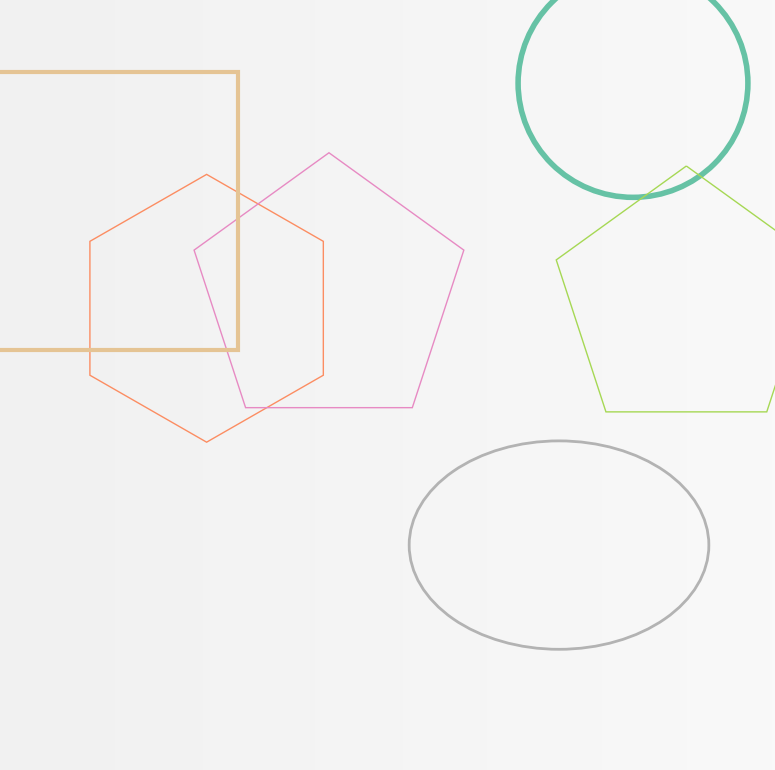[{"shape": "circle", "thickness": 2, "radius": 0.74, "center": [0.817, 0.892]}, {"shape": "hexagon", "thickness": 0.5, "radius": 0.87, "center": [0.267, 0.6]}, {"shape": "pentagon", "thickness": 0.5, "radius": 0.91, "center": [0.424, 0.619]}, {"shape": "pentagon", "thickness": 0.5, "radius": 0.88, "center": [0.886, 0.608]}, {"shape": "square", "thickness": 1.5, "radius": 0.9, "center": [0.127, 0.726]}, {"shape": "oval", "thickness": 1, "radius": 0.97, "center": [0.721, 0.292]}]